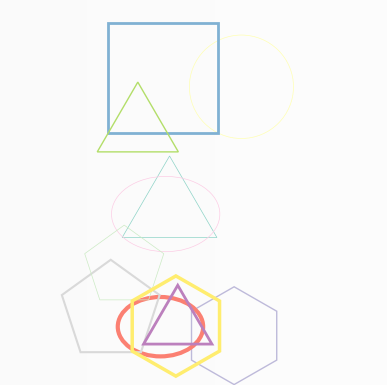[{"shape": "triangle", "thickness": 0.5, "radius": 0.71, "center": [0.438, 0.454]}, {"shape": "circle", "thickness": 0.5, "radius": 0.67, "center": [0.623, 0.775]}, {"shape": "hexagon", "thickness": 1, "radius": 0.63, "center": [0.604, 0.128]}, {"shape": "oval", "thickness": 3, "radius": 0.55, "center": [0.414, 0.151]}, {"shape": "square", "thickness": 2, "radius": 0.71, "center": [0.421, 0.797]}, {"shape": "triangle", "thickness": 1, "radius": 0.6, "center": [0.356, 0.666]}, {"shape": "oval", "thickness": 0.5, "radius": 0.7, "center": [0.428, 0.444]}, {"shape": "pentagon", "thickness": 1.5, "radius": 0.66, "center": [0.286, 0.193]}, {"shape": "triangle", "thickness": 2, "radius": 0.51, "center": [0.459, 0.157]}, {"shape": "pentagon", "thickness": 0.5, "radius": 0.54, "center": [0.321, 0.308]}, {"shape": "hexagon", "thickness": 2.5, "radius": 0.65, "center": [0.454, 0.153]}]